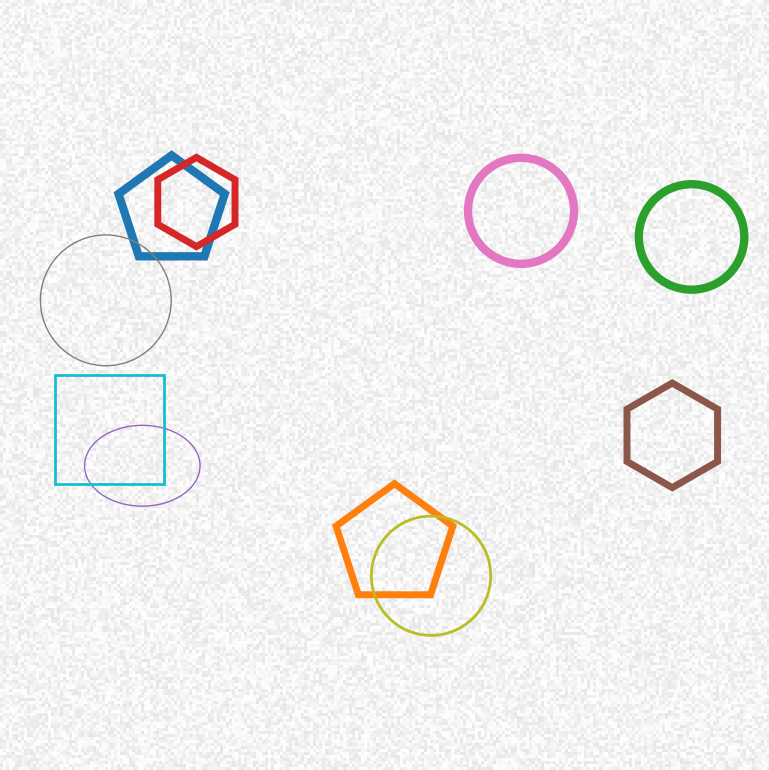[{"shape": "pentagon", "thickness": 3, "radius": 0.36, "center": [0.223, 0.726]}, {"shape": "pentagon", "thickness": 2.5, "radius": 0.4, "center": [0.512, 0.292]}, {"shape": "circle", "thickness": 3, "radius": 0.34, "center": [0.898, 0.692]}, {"shape": "hexagon", "thickness": 2.5, "radius": 0.29, "center": [0.255, 0.738]}, {"shape": "oval", "thickness": 0.5, "radius": 0.37, "center": [0.185, 0.395]}, {"shape": "hexagon", "thickness": 2.5, "radius": 0.34, "center": [0.873, 0.435]}, {"shape": "circle", "thickness": 3, "radius": 0.34, "center": [0.677, 0.726]}, {"shape": "circle", "thickness": 0.5, "radius": 0.42, "center": [0.137, 0.61]}, {"shape": "circle", "thickness": 1, "radius": 0.39, "center": [0.56, 0.252]}, {"shape": "square", "thickness": 1, "radius": 0.35, "center": [0.143, 0.442]}]